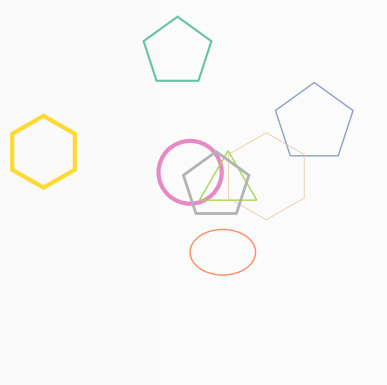[{"shape": "pentagon", "thickness": 1.5, "radius": 0.46, "center": [0.458, 0.865]}, {"shape": "oval", "thickness": 1, "radius": 0.42, "center": [0.575, 0.345]}, {"shape": "pentagon", "thickness": 1, "radius": 0.53, "center": [0.811, 0.68]}, {"shape": "circle", "thickness": 3, "radius": 0.41, "center": [0.491, 0.552]}, {"shape": "triangle", "thickness": 1, "radius": 0.43, "center": [0.589, 0.523]}, {"shape": "hexagon", "thickness": 3, "radius": 0.47, "center": [0.112, 0.606]}, {"shape": "hexagon", "thickness": 0.5, "radius": 0.56, "center": [0.687, 0.542]}, {"shape": "pentagon", "thickness": 2, "radius": 0.44, "center": [0.558, 0.517]}]